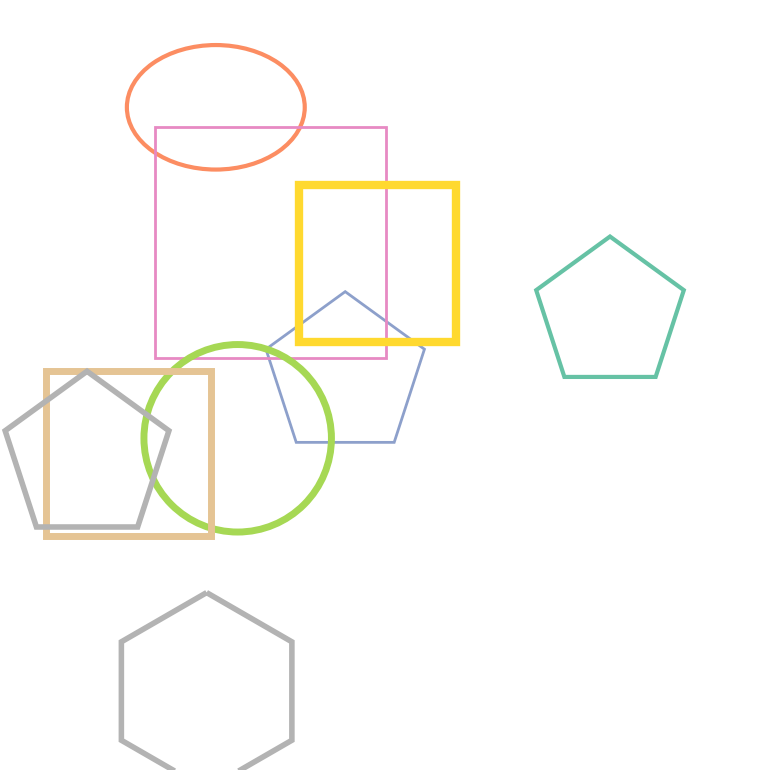[{"shape": "pentagon", "thickness": 1.5, "radius": 0.5, "center": [0.792, 0.592]}, {"shape": "oval", "thickness": 1.5, "radius": 0.58, "center": [0.28, 0.861]}, {"shape": "pentagon", "thickness": 1, "radius": 0.54, "center": [0.448, 0.513]}, {"shape": "square", "thickness": 1, "radius": 0.75, "center": [0.351, 0.685]}, {"shape": "circle", "thickness": 2.5, "radius": 0.61, "center": [0.309, 0.431]}, {"shape": "square", "thickness": 3, "radius": 0.51, "center": [0.49, 0.657]}, {"shape": "square", "thickness": 2.5, "radius": 0.54, "center": [0.167, 0.411]}, {"shape": "pentagon", "thickness": 2, "radius": 0.56, "center": [0.113, 0.406]}, {"shape": "hexagon", "thickness": 2, "radius": 0.64, "center": [0.268, 0.103]}]